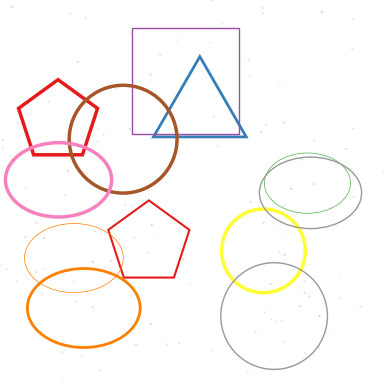[{"shape": "pentagon", "thickness": 2.5, "radius": 0.54, "center": [0.151, 0.685]}, {"shape": "pentagon", "thickness": 1.5, "radius": 0.55, "center": [0.387, 0.369]}, {"shape": "triangle", "thickness": 2, "radius": 0.7, "center": [0.519, 0.714]}, {"shape": "oval", "thickness": 0.5, "radius": 0.56, "center": [0.799, 0.524]}, {"shape": "square", "thickness": 1, "radius": 0.69, "center": [0.482, 0.789]}, {"shape": "oval", "thickness": 0.5, "radius": 0.64, "center": [0.192, 0.33]}, {"shape": "oval", "thickness": 2, "radius": 0.73, "center": [0.218, 0.2]}, {"shape": "circle", "thickness": 2.5, "radius": 0.54, "center": [0.684, 0.348]}, {"shape": "circle", "thickness": 2.5, "radius": 0.7, "center": [0.32, 0.638]}, {"shape": "oval", "thickness": 2.5, "radius": 0.69, "center": [0.152, 0.533]}, {"shape": "oval", "thickness": 1, "radius": 0.66, "center": [0.807, 0.499]}, {"shape": "circle", "thickness": 1, "radius": 0.69, "center": [0.712, 0.179]}]